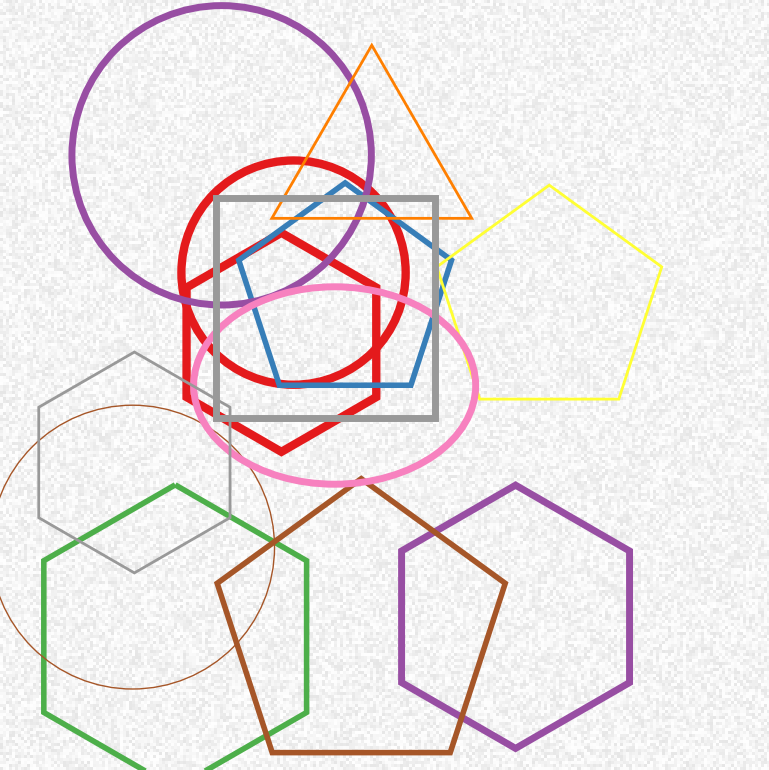[{"shape": "circle", "thickness": 3, "radius": 0.73, "center": [0.381, 0.646]}, {"shape": "hexagon", "thickness": 3, "radius": 0.71, "center": [0.365, 0.555]}, {"shape": "pentagon", "thickness": 2, "radius": 0.73, "center": [0.448, 0.617]}, {"shape": "hexagon", "thickness": 2, "radius": 0.99, "center": [0.228, 0.173]}, {"shape": "circle", "thickness": 2.5, "radius": 0.97, "center": [0.288, 0.798]}, {"shape": "hexagon", "thickness": 2.5, "radius": 0.85, "center": [0.67, 0.199]}, {"shape": "triangle", "thickness": 1, "radius": 0.75, "center": [0.483, 0.791]}, {"shape": "pentagon", "thickness": 1, "radius": 0.77, "center": [0.713, 0.606]}, {"shape": "circle", "thickness": 0.5, "radius": 0.92, "center": [0.172, 0.289]}, {"shape": "pentagon", "thickness": 2, "radius": 0.98, "center": [0.469, 0.182]}, {"shape": "oval", "thickness": 2.5, "radius": 0.92, "center": [0.435, 0.499]}, {"shape": "square", "thickness": 2.5, "radius": 0.71, "center": [0.423, 0.6]}, {"shape": "hexagon", "thickness": 1, "radius": 0.72, "center": [0.175, 0.399]}]